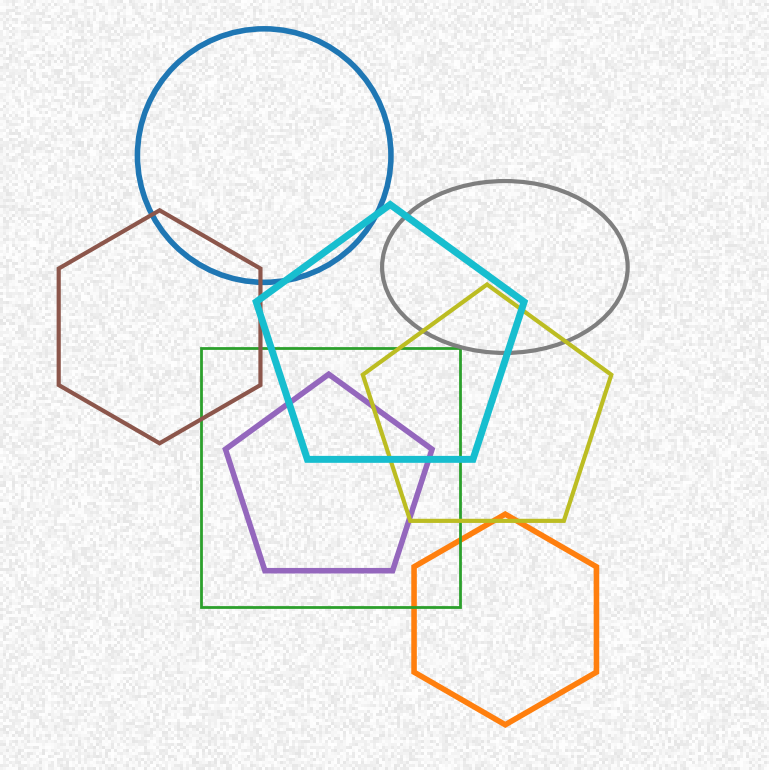[{"shape": "circle", "thickness": 2, "radius": 0.82, "center": [0.343, 0.798]}, {"shape": "hexagon", "thickness": 2, "radius": 0.68, "center": [0.656, 0.196]}, {"shape": "square", "thickness": 1, "radius": 0.84, "center": [0.429, 0.38]}, {"shape": "pentagon", "thickness": 2, "radius": 0.71, "center": [0.427, 0.373]}, {"shape": "hexagon", "thickness": 1.5, "radius": 0.76, "center": [0.207, 0.576]}, {"shape": "oval", "thickness": 1.5, "radius": 0.8, "center": [0.656, 0.653]}, {"shape": "pentagon", "thickness": 1.5, "radius": 0.85, "center": [0.633, 0.461]}, {"shape": "pentagon", "thickness": 2.5, "radius": 0.91, "center": [0.507, 0.551]}]